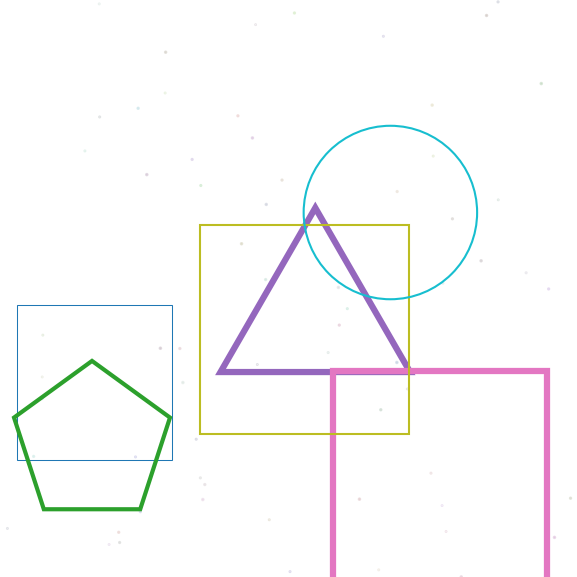[{"shape": "square", "thickness": 0.5, "radius": 0.67, "center": [0.164, 0.337]}, {"shape": "pentagon", "thickness": 2, "radius": 0.71, "center": [0.159, 0.232]}, {"shape": "triangle", "thickness": 3, "radius": 0.95, "center": [0.546, 0.45]}, {"shape": "square", "thickness": 3, "radius": 0.92, "center": [0.761, 0.171]}, {"shape": "square", "thickness": 1, "radius": 0.9, "center": [0.528, 0.428]}, {"shape": "circle", "thickness": 1, "radius": 0.75, "center": [0.676, 0.631]}]